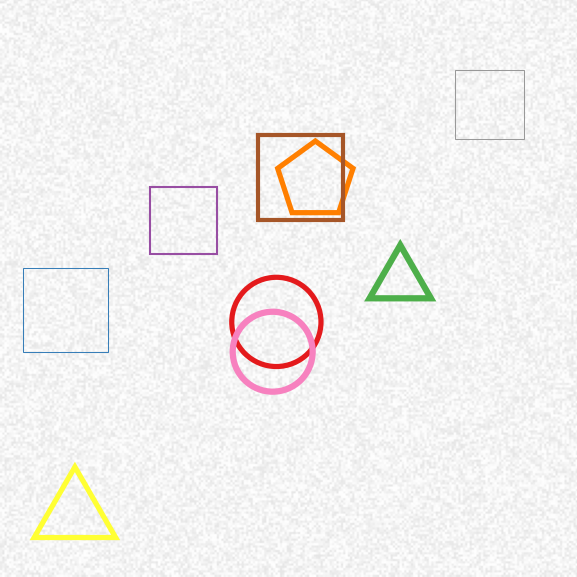[{"shape": "circle", "thickness": 2.5, "radius": 0.39, "center": [0.479, 0.442]}, {"shape": "square", "thickness": 0.5, "radius": 0.36, "center": [0.113, 0.462]}, {"shape": "triangle", "thickness": 3, "radius": 0.31, "center": [0.693, 0.513]}, {"shape": "square", "thickness": 1, "radius": 0.29, "center": [0.318, 0.617]}, {"shape": "pentagon", "thickness": 2.5, "radius": 0.34, "center": [0.546, 0.686]}, {"shape": "triangle", "thickness": 2.5, "radius": 0.41, "center": [0.13, 0.109]}, {"shape": "square", "thickness": 2, "radius": 0.37, "center": [0.52, 0.692]}, {"shape": "circle", "thickness": 3, "radius": 0.35, "center": [0.472, 0.39]}, {"shape": "square", "thickness": 0.5, "radius": 0.3, "center": [0.847, 0.819]}]